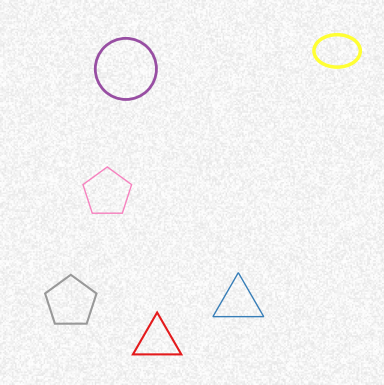[{"shape": "triangle", "thickness": 1.5, "radius": 0.36, "center": [0.408, 0.116]}, {"shape": "triangle", "thickness": 1, "radius": 0.38, "center": [0.619, 0.216]}, {"shape": "circle", "thickness": 2, "radius": 0.4, "center": [0.327, 0.821]}, {"shape": "oval", "thickness": 2.5, "radius": 0.3, "center": [0.876, 0.868]}, {"shape": "pentagon", "thickness": 1, "radius": 0.33, "center": [0.279, 0.5]}, {"shape": "pentagon", "thickness": 1.5, "radius": 0.35, "center": [0.184, 0.216]}]